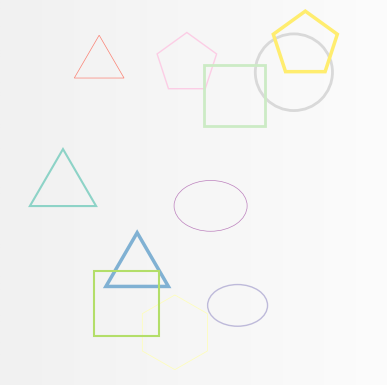[{"shape": "triangle", "thickness": 1.5, "radius": 0.49, "center": [0.163, 0.514]}, {"shape": "hexagon", "thickness": 0.5, "radius": 0.49, "center": [0.451, 0.137]}, {"shape": "oval", "thickness": 1, "radius": 0.39, "center": [0.613, 0.207]}, {"shape": "triangle", "thickness": 0.5, "radius": 0.37, "center": [0.256, 0.834]}, {"shape": "triangle", "thickness": 2.5, "radius": 0.47, "center": [0.354, 0.303]}, {"shape": "square", "thickness": 1.5, "radius": 0.42, "center": [0.327, 0.212]}, {"shape": "pentagon", "thickness": 1, "radius": 0.4, "center": [0.482, 0.835]}, {"shape": "circle", "thickness": 2, "radius": 0.5, "center": [0.758, 0.812]}, {"shape": "oval", "thickness": 0.5, "radius": 0.47, "center": [0.543, 0.465]}, {"shape": "square", "thickness": 2, "radius": 0.39, "center": [0.605, 0.753]}, {"shape": "pentagon", "thickness": 2.5, "radius": 0.43, "center": [0.788, 0.884]}]